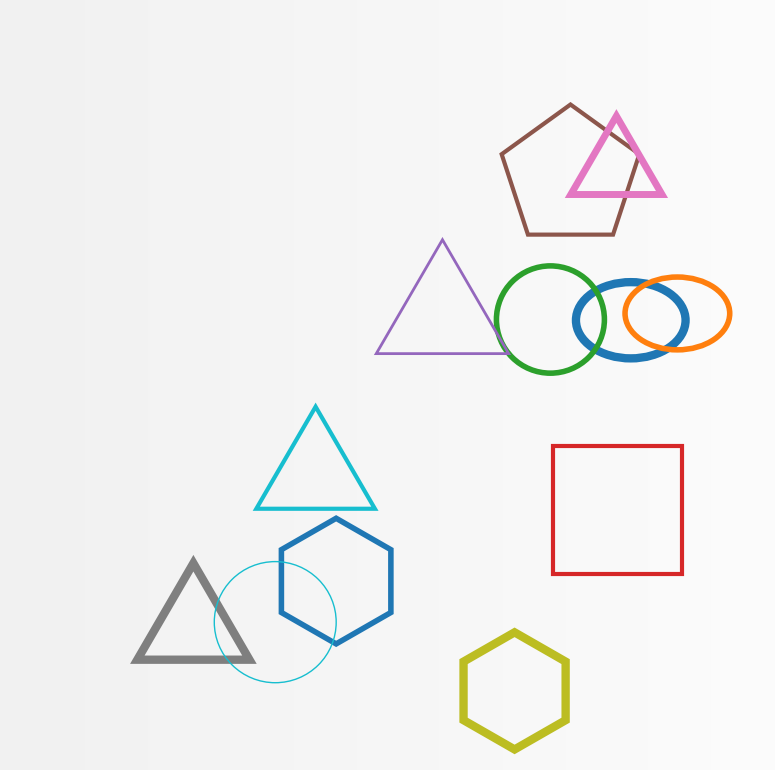[{"shape": "oval", "thickness": 3, "radius": 0.35, "center": [0.814, 0.584]}, {"shape": "hexagon", "thickness": 2, "radius": 0.41, "center": [0.434, 0.245]}, {"shape": "oval", "thickness": 2, "radius": 0.34, "center": [0.874, 0.593]}, {"shape": "circle", "thickness": 2, "radius": 0.35, "center": [0.71, 0.585]}, {"shape": "square", "thickness": 1.5, "radius": 0.42, "center": [0.797, 0.338]}, {"shape": "triangle", "thickness": 1, "radius": 0.49, "center": [0.571, 0.59]}, {"shape": "pentagon", "thickness": 1.5, "radius": 0.47, "center": [0.736, 0.771]}, {"shape": "triangle", "thickness": 2.5, "radius": 0.34, "center": [0.795, 0.781]}, {"shape": "triangle", "thickness": 3, "radius": 0.42, "center": [0.25, 0.185]}, {"shape": "hexagon", "thickness": 3, "radius": 0.38, "center": [0.664, 0.103]}, {"shape": "circle", "thickness": 0.5, "radius": 0.39, "center": [0.355, 0.192]}, {"shape": "triangle", "thickness": 1.5, "radius": 0.44, "center": [0.407, 0.383]}]